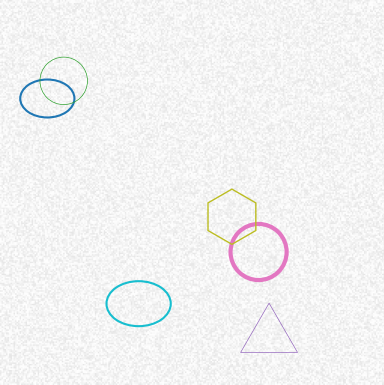[{"shape": "oval", "thickness": 1.5, "radius": 0.35, "center": [0.123, 0.744]}, {"shape": "circle", "thickness": 0.5, "radius": 0.31, "center": [0.165, 0.79]}, {"shape": "triangle", "thickness": 0.5, "radius": 0.43, "center": [0.699, 0.127]}, {"shape": "circle", "thickness": 3, "radius": 0.36, "center": [0.672, 0.345]}, {"shape": "hexagon", "thickness": 1, "radius": 0.36, "center": [0.602, 0.437]}, {"shape": "oval", "thickness": 1.5, "radius": 0.42, "center": [0.36, 0.211]}]